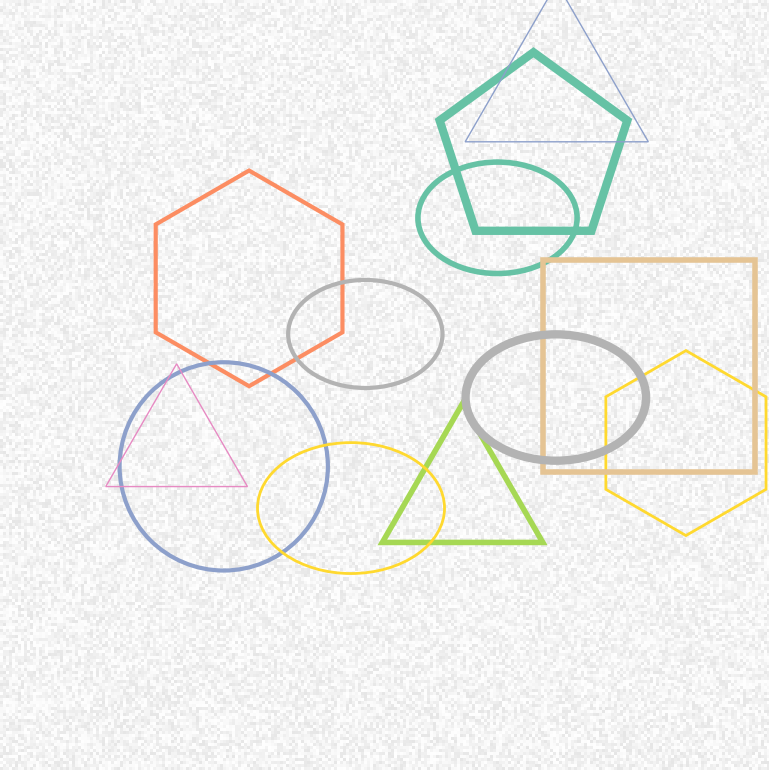[{"shape": "oval", "thickness": 2, "radius": 0.52, "center": [0.646, 0.717]}, {"shape": "pentagon", "thickness": 3, "radius": 0.64, "center": [0.693, 0.804]}, {"shape": "hexagon", "thickness": 1.5, "radius": 0.7, "center": [0.323, 0.638]}, {"shape": "triangle", "thickness": 0.5, "radius": 0.69, "center": [0.723, 0.885]}, {"shape": "circle", "thickness": 1.5, "radius": 0.68, "center": [0.291, 0.394]}, {"shape": "triangle", "thickness": 0.5, "radius": 0.53, "center": [0.229, 0.421]}, {"shape": "triangle", "thickness": 2, "radius": 0.6, "center": [0.601, 0.356]}, {"shape": "oval", "thickness": 1, "radius": 0.61, "center": [0.456, 0.34]}, {"shape": "hexagon", "thickness": 1, "radius": 0.6, "center": [0.891, 0.425]}, {"shape": "square", "thickness": 2, "radius": 0.69, "center": [0.843, 0.524]}, {"shape": "oval", "thickness": 1.5, "radius": 0.5, "center": [0.474, 0.566]}, {"shape": "oval", "thickness": 3, "radius": 0.59, "center": [0.722, 0.484]}]